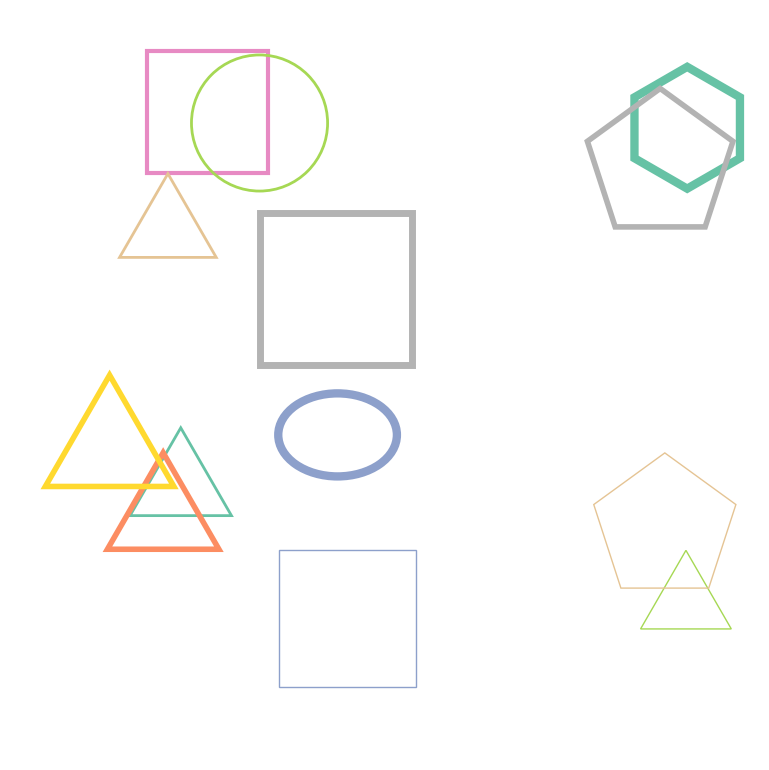[{"shape": "triangle", "thickness": 1, "radius": 0.38, "center": [0.235, 0.368]}, {"shape": "hexagon", "thickness": 3, "radius": 0.4, "center": [0.892, 0.834]}, {"shape": "triangle", "thickness": 2, "radius": 0.42, "center": [0.212, 0.328]}, {"shape": "square", "thickness": 0.5, "radius": 0.45, "center": [0.452, 0.197]}, {"shape": "oval", "thickness": 3, "radius": 0.39, "center": [0.438, 0.435]}, {"shape": "square", "thickness": 1.5, "radius": 0.39, "center": [0.27, 0.854]}, {"shape": "triangle", "thickness": 0.5, "radius": 0.34, "center": [0.891, 0.217]}, {"shape": "circle", "thickness": 1, "radius": 0.44, "center": [0.337, 0.84]}, {"shape": "triangle", "thickness": 2, "radius": 0.48, "center": [0.142, 0.416]}, {"shape": "triangle", "thickness": 1, "radius": 0.36, "center": [0.218, 0.702]}, {"shape": "pentagon", "thickness": 0.5, "radius": 0.49, "center": [0.863, 0.315]}, {"shape": "pentagon", "thickness": 2, "radius": 0.5, "center": [0.857, 0.786]}, {"shape": "square", "thickness": 2.5, "radius": 0.5, "center": [0.436, 0.625]}]